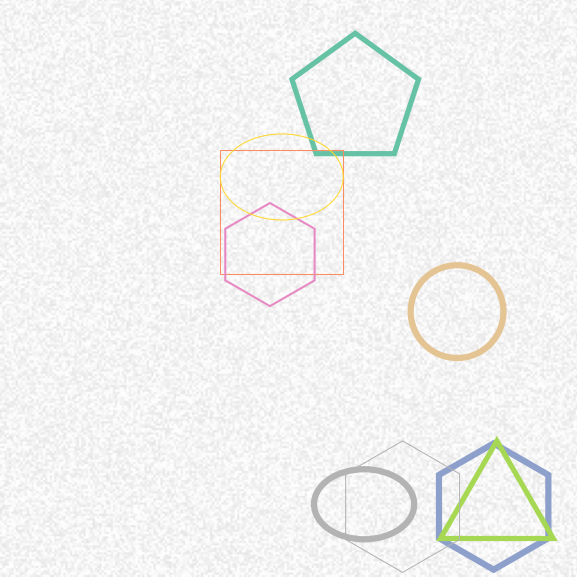[{"shape": "pentagon", "thickness": 2.5, "radius": 0.58, "center": [0.615, 0.826]}, {"shape": "square", "thickness": 0.5, "radius": 0.53, "center": [0.487, 0.632]}, {"shape": "hexagon", "thickness": 3, "radius": 0.55, "center": [0.855, 0.122]}, {"shape": "hexagon", "thickness": 1, "radius": 0.45, "center": [0.467, 0.558]}, {"shape": "triangle", "thickness": 2.5, "radius": 0.56, "center": [0.86, 0.123]}, {"shape": "oval", "thickness": 0.5, "radius": 0.53, "center": [0.488, 0.693]}, {"shape": "circle", "thickness": 3, "radius": 0.4, "center": [0.791, 0.46]}, {"shape": "hexagon", "thickness": 0.5, "radius": 0.57, "center": [0.697, 0.122]}, {"shape": "oval", "thickness": 3, "radius": 0.43, "center": [0.63, 0.126]}]